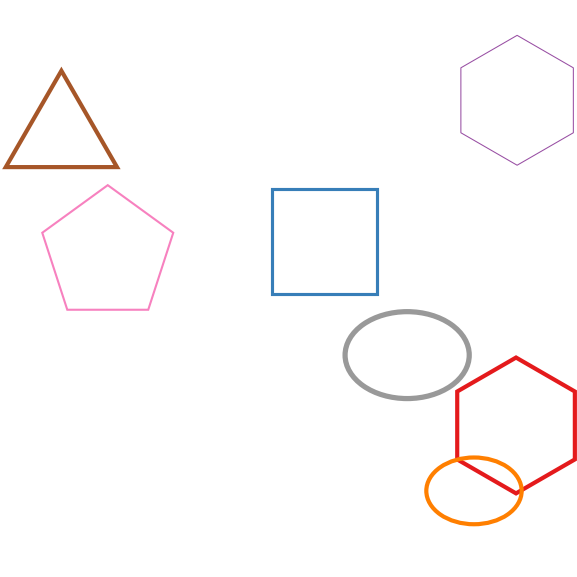[{"shape": "hexagon", "thickness": 2, "radius": 0.59, "center": [0.894, 0.262]}, {"shape": "square", "thickness": 1.5, "radius": 0.45, "center": [0.562, 0.58]}, {"shape": "hexagon", "thickness": 0.5, "radius": 0.56, "center": [0.895, 0.825]}, {"shape": "oval", "thickness": 2, "radius": 0.41, "center": [0.821, 0.149]}, {"shape": "triangle", "thickness": 2, "radius": 0.56, "center": [0.106, 0.765]}, {"shape": "pentagon", "thickness": 1, "radius": 0.6, "center": [0.187, 0.559]}, {"shape": "oval", "thickness": 2.5, "radius": 0.54, "center": [0.705, 0.384]}]